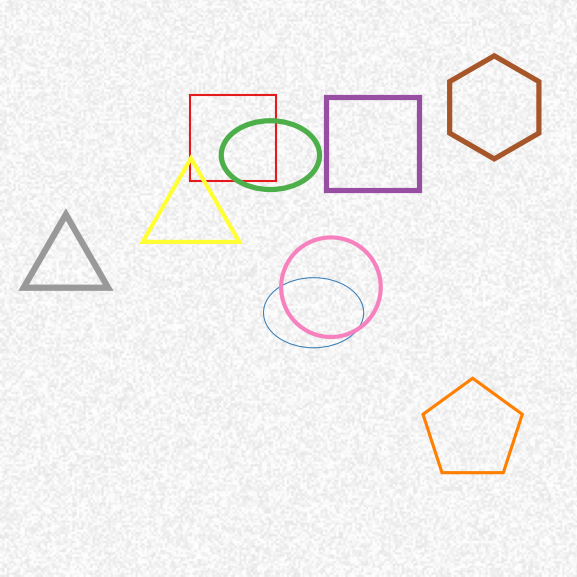[{"shape": "square", "thickness": 1, "radius": 0.37, "center": [0.403, 0.76]}, {"shape": "oval", "thickness": 0.5, "radius": 0.43, "center": [0.543, 0.458]}, {"shape": "oval", "thickness": 2.5, "radius": 0.43, "center": [0.468, 0.731]}, {"shape": "square", "thickness": 2.5, "radius": 0.4, "center": [0.644, 0.751]}, {"shape": "pentagon", "thickness": 1.5, "radius": 0.45, "center": [0.818, 0.254]}, {"shape": "triangle", "thickness": 2, "radius": 0.48, "center": [0.331, 0.629]}, {"shape": "hexagon", "thickness": 2.5, "radius": 0.45, "center": [0.856, 0.813]}, {"shape": "circle", "thickness": 2, "radius": 0.43, "center": [0.573, 0.502]}, {"shape": "triangle", "thickness": 3, "radius": 0.42, "center": [0.114, 0.543]}]